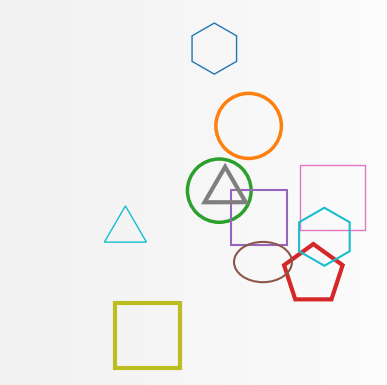[{"shape": "hexagon", "thickness": 1, "radius": 0.33, "center": [0.553, 0.874]}, {"shape": "circle", "thickness": 2.5, "radius": 0.42, "center": [0.642, 0.673]}, {"shape": "circle", "thickness": 2.5, "radius": 0.41, "center": [0.566, 0.505]}, {"shape": "pentagon", "thickness": 3, "radius": 0.4, "center": [0.809, 0.287]}, {"shape": "square", "thickness": 1.5, "radius": 0.36, "center": [0.669, 0.436]}, {"shape": "oval", "thickness": 1.5, "radius": 0.37, "center": [0.679, 0.319]}, {"shape": "square", "thickness": 1, "radius": 0.42, "center": [0.858, 0.487]}, {"shape": "triangle", "thickness": 3, "radius": 0.31, "center": [0.581, 0.505]}, {"shape": "square", "thickness": 3, "radius": 0.42, "center": [0.38, 0.13]}, {"shape": "triangle", "thickness": 1, "radius": 0.31, "center": [0.324, 0.403]}, {"shape": "hexagon", "thickness": 1.5, "radius": 0.38, "center": [0.837, 0.385]}]